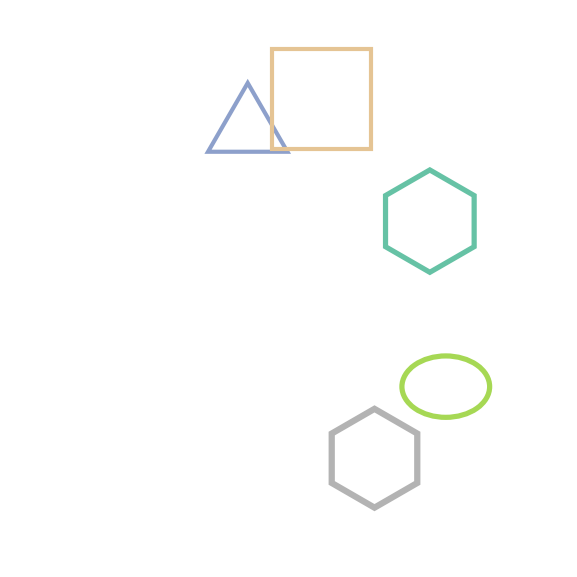[{"shape": "hexagon", "thickness": 2.5, "radius": 0.44, "center": [0.744, 0.616]}, {"shape": "triangle", "thickness": 2, "radius": 0.4, "center": [0.429, 0.776]}, {"shape": "oval", "thickness": 2.5, "radius": 0.38, "center": [0.772, 0.33]}, {"shape": "square", "thickness": 2, "radius": 0.43, "center": [0.557, 0.827]}, {"shape": "hexagon", "thickness": 3, "radius": 0.43, "center": [0.648, 0.206]}]